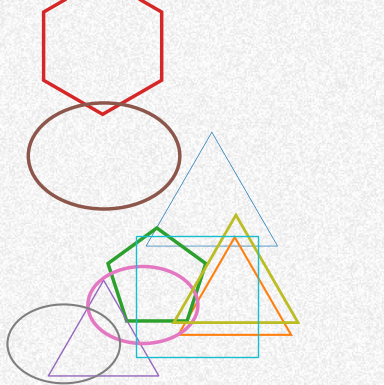[{"shape": "triangle", "thickness": 0.5, "radius": 0.99, "center": [0.55, 0.459]}, {"shape": "triangle", "thickness": 1.5, "radius": 0.85, "center": [0.61, 0.215]}, {"shape": "pentagon", "thickness": 2.5, "radius": 0.67, "center": [0.407, 0.274]}, {"shape": "hexagon", "thickness": 2.5, "radius": 0.89, "center": [0.267, 0.88]}, {"shape": "triangle", "thickness": 1, "radius": 0.83, "center": [0.269, 0.106]}, {"shape": "oval", "thickness": 2.5, "radius": 0.98, "center": [0.27, 0.595]}, {"shape": "oval", "thickness": 2.5, "radius": 0.71, "center": [0.371, 0.208]}, {"shape": "oval", "thickness": 1.5, "radius": 0.73, "center": [0.166, 0.107]}, {"shape": "triangle", "thickness": 2, "radius": 0.93, "center": [0.613, 0.255]}, {"shape": "square", "thickness": 1, "radius": 0.79, "center": [0.512, 0.23]}]